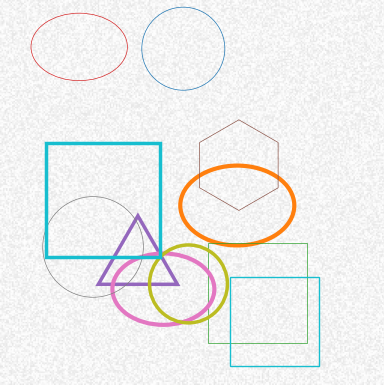[{"shape": "circle", "thickness": 0.5, "radius": 0.54, "center": [0.476, 0.874]}, {"shape": "oval", "thickness": 3, "radius": 0.74, "center": [0.616, 0.466]}, {"shape": "square", "thickness": 0.5, "radius": 0.65, "center": [0.669, 0.239]}, {"shape": "oval", "thickness": 0.5, "radius": 0.63, "center": [0.206, 0.878]}, {"shape": "triangle", "thickness": 2.5, "radius": 0.59, "center": [0.358, 0.321]}, {"shape": "hexagon", "thickness": 0.5, "radius": 0.59, "center": [0.62, 0.571]}, {"shape": "oval", "thickness": 3, "radius": 0.66, "center": [0.424, 0.249]}, {"shape": "circle", "thickness": 0.5, "radius": 0.65, "center": [0.242, 0.359]}, {"shape": "circle", "thickness": 2.5, "radius": 0.51, "center": [0.49, 0.263]}, {"shape": "square", "thickness": 1, "radius": 0.58, "center": [0.713, 0.164]}, {"shape": "square", "thickness": 2.5, "radius": 0.74, "center": [0.268, 0.481]}]